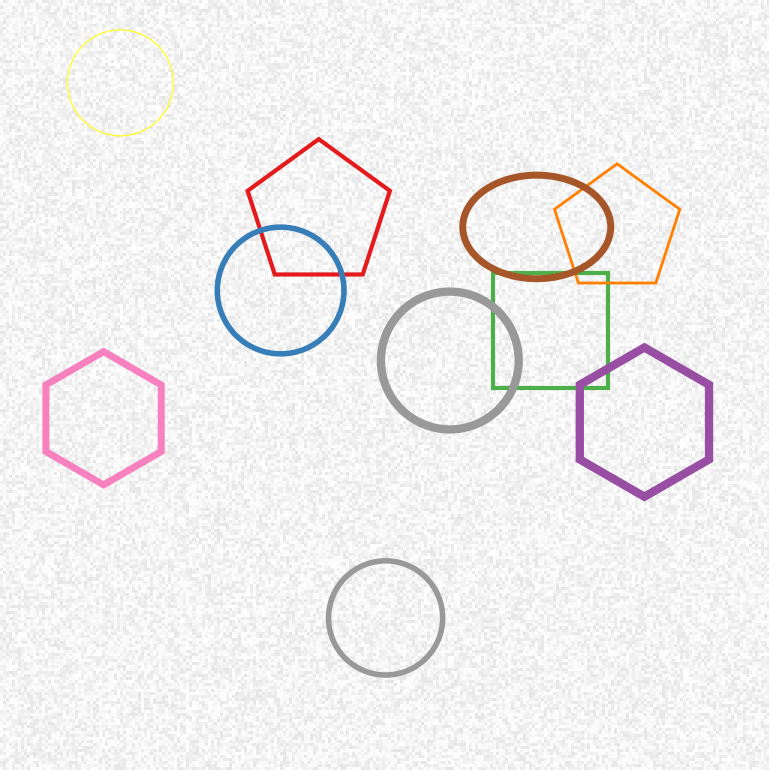[{"shape": "pentagon", "thickness": 1.5, "radius": 0.49, "center": [0.414, 0.722]}, {"shape": "circle", "thickness": 2, "radius": 0.41, "center": [0.364, 0.623]}, {"shape": "square", "thickness": 1.5, "radius": 0.37, "center": [0.714, 0.571]}, {"shape": "hexagon", "thickness": 3, "radius": 0.48, "center": [0.837, 0.452]}, {"shape": "pentagon", "thickness": 1, "radius": 0.43, "center": [0.801, 0.702]}, {"shape": "circle", "thickness": 0.5, "radius": 0.34, "center": [0.156, 0.892]}, {"shape": "oval", "thickness": 2.5, "radius": 0.48, "center": [0.697, 0.705]}, {"shape": "hexagon", "thickness": 2.5, "radius": 0.43, "center": [0.134, 0.457]}, {"shape": "circle", "thickness": 3, "radius": 0.45, "center": [0.584, 0.532]}, {"shape": "circle", "thickness": 2, "radius": 0.37, "center": [0.501, 0.198]}]